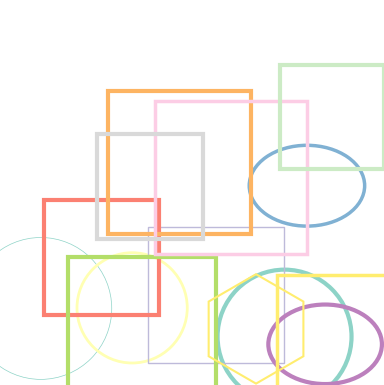[{"shape": "circle", "thickness": 3, "radius": 0.87, "center": [0.739, 0.126]}, {"shape": "circle", "thickness": 0.5, "radius": 0.92, "center": [0.106, 0.199]}, {"shape": "circle", "thickness": 2, "radius": 0.72, "center": [0.343, 0.2]}, {"shape": "square", "thickness": 1, "radius": 0.88, "center": [0.561, 0.234]}, {"shape": "square", "thickness": 3, "radius": 0.75, "center": [0.263, 0.331]}, {"shape": "oval", "thickness": 2.5, "radius": 0.75, "center": [0.797, 0.518]}, {"shape": "square", "thickness": 3, "radius": 0.93, "center": [0.466, 0.579]}, {"shape": "square", "thickness": 3, "radius": 0.96, "center": [0.369, 0.141]}, {"shape": "square", "thickness": 2.5, "radius": 0.99, "center": [0.599, 0.539]}, {"shape": "square", "thickness": 3, "radius": 0.68, "center": [0.389, 0.516]}, {"shape": "oval", "thickness": 3, "radius": 0.74, "center": [0.844, 0.106]}, {"shape": "square", "thickness": 3, "radius": 0.68, "center": [0.863, 0.697]}, {"shape": "square", "thickness": 2.5, "radius": 0.89, "center": [0.899, 0.108]}, {"shape": "hexagon", "thickness": 1.5, "radius": 0.71, "center": [0.665, 0.146]}]